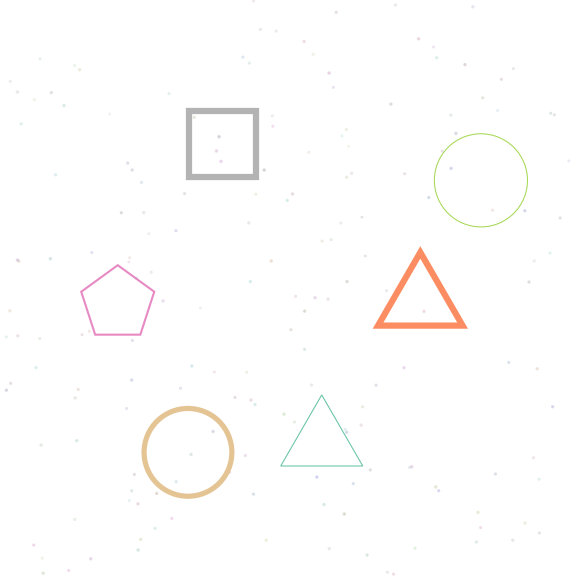[{"shape": "triangle", "thickness": 0.5, "radius": 0.41, "center": [0.557, 0.233]}, {"shape": "triangle", "thickness": 3, "radius": 0.42, "center": [0.728, 0.478]}, {"shape": "pentagon", "thickness": 1, "radius": 0.33, "center": [0.204, 0.473]}, {"shape": "circle", "thickness": 0.5, "radius": 0.4, "center": [0.833, 0.687]}, {"shape": "circle", "thickness": 2.5, "radius": 0.38, "center": [0.325, 0.216]}, {"shape": "square", "thickness": 3, "radius": 0.29, "center": [0.385, 0.75]}]